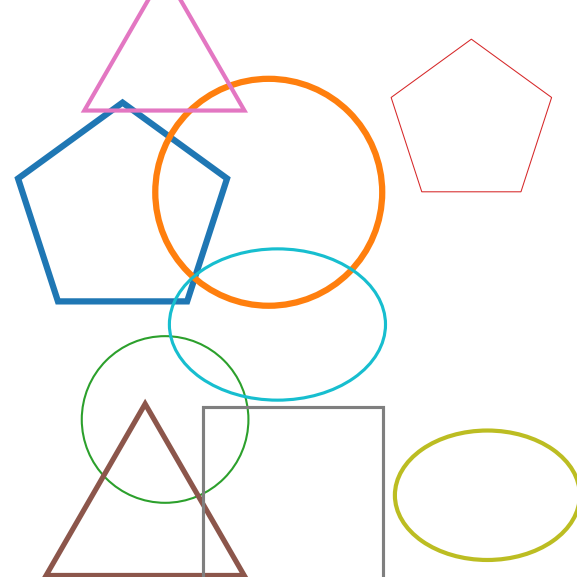[{"shape": "pentagon", "thickness": 3, "radius": 0.95, "center": [0.212, 0.631]}, {"shape": "circle", "thickness": 3, "radius": 0.98, "center": [0.465, 0.666]}, {"shape": "circle", "thickness": 1, "radius": 0.72, "center": [0.286, 0.273]}, {"shape": "pentagon", "thickness": 0.5, "radius": 0.73, "center": [0.816, 0.785]}, {"shape": "triangle", "thickness": 2.5, "radius": 0.99, "center": [0.251, 0.102]}, {"shape": "triangle", "thickness": 2, "radius": 0.8, "center": [0.285, 0.888]}, {"shape": "square", "thickness": 1.5, "radius": 0.78, "center": [0.507, 0.139]}, {"shape": "oval", "thickness": 2, "radius": 0.8, "center": [0.844, 0.142]}, {"shape": "oval", "thickness": 1.5, "radius": 0.94, "center": [0.48, 0.437]}]